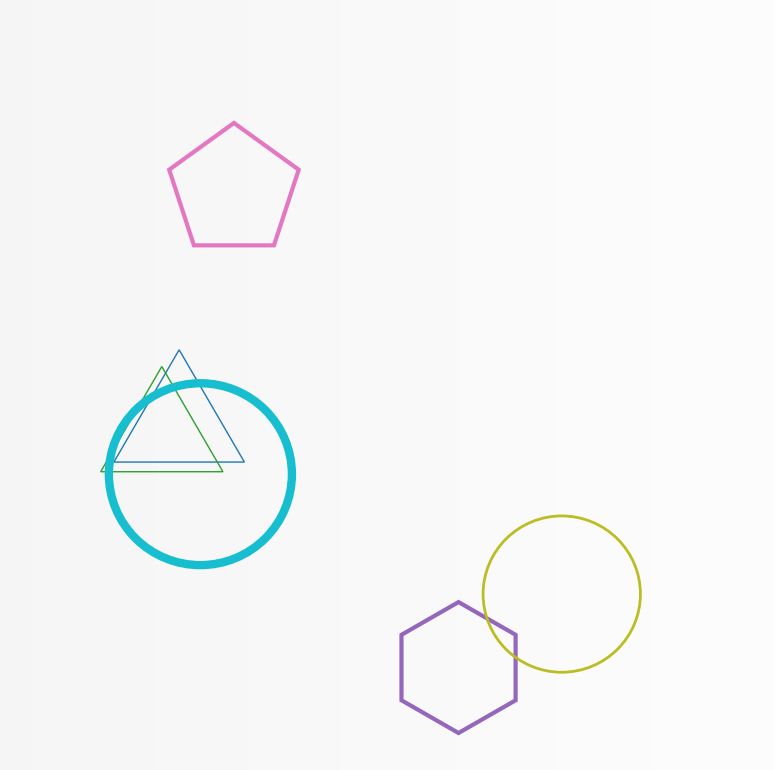[{"shape": "triangle", "thickness": 0.5, "radius": 0.49, "center": [0.231, 0.449]}, {"shape": "triangle", "thickness": 0.5, "radius": 0.46, "center": [0.209, 0.433]}, {"shape": "hexagon", "thickness": 1.5, "radius": 0.43, "center": [0.592, 0.133]}, {"shape": "pentagon", "thickness": 1.5, "radius": 0.44, "center": [0.302, 0.752]}, {"shape": "circle", "thickness": 1, "radius": 0.51, "center": [0.725, 0.228]}, {"shape": "circle", "thickness": 3, "radius": 0.59, "center": [0.259, 0.384]}]